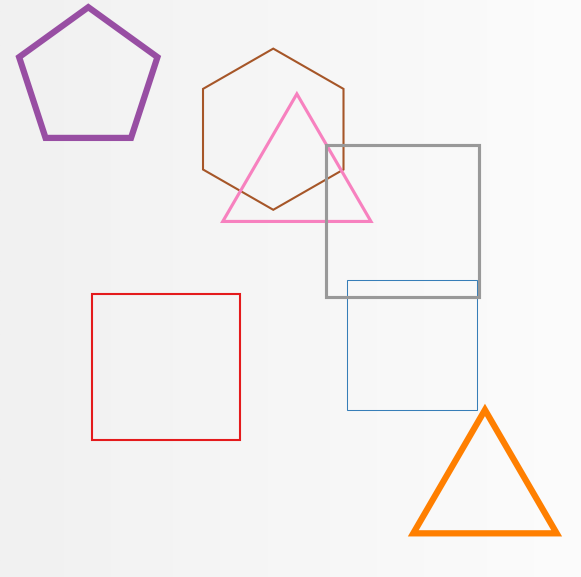[{"shape": "square", "thickness": 1, "radius": 0.63, "center": [0.286, 0.363]}, {"shape": "square", "thickness": 0.5, "radius": 0.56, "center": [0.709, 0.402]}, {"shape": "pentagon", "thickness": 3, "radius": 0.63, "center": [0.152, 0.862]}, {"shape": "triangle", "thickness": 3, "radius": 0.71, "center": [0.834, 0.147]}, {"shape": "hexagon", "thickness": 1, "radius": 0.7, "center": [0.47, 0.775]}, {"shape": "triangle", "thickness": 1.5, "radius": 0.74, "center": [0.511, 0.689]}, {"shape": "square", "thickness": 1.5, "radius": 0.66, "center": [0.693, 0.616]}]